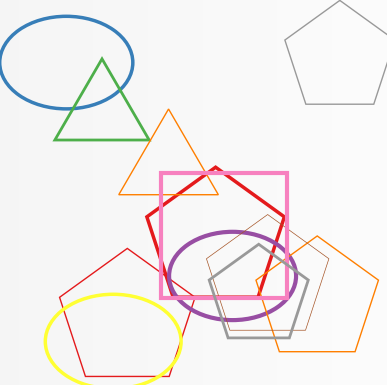[{"shape": "pentagon", "thickness": 1, "radius": 0.92, "center": [0.329, 0.171]}, {"shape": "pentagon", "thickness": 2.5, "radius": 0.93, "center": [0.556, 0.379]}, {"shape": "oval", "thickness": 2.5, "radius": 0.86, "center": [0.171, 0.837]}, {"shape": "triangle", "thickness": 2, "radius": 0.7, "center": [0.263, 0.707]}, {"shape": "oval", "thickness": 3, "radius": 0.82, "center": [0.6, 0.283]}, {"shape": "triangle", "thickness": 1, "radius": 0.74, "center": [0.435, 0.568]}, {"shape": "pentagon", "thickness": 1, "radius": 0.83, "center": [0.819, 0.221]}, {"shape": "oval", "thickness": 2.5, "radius": 0.88, "center": [0.292, 0.113]}, {"shape": "pentagon", "thickness": 0.5, "radius": 0.83, "center": [0.691, 0.277]}, {"shape": "square", "thickness": 3, "radius": 0.81, "center": [0.578, 0.388]}, {"shape": "pentagon", "thickness": 1, "radius": 0.75, "center": [0.877, 0.85]}, {"shape": "pentagon", "thickness": 2, "radius": 0.67, "center": [0.668, 0.231]}]